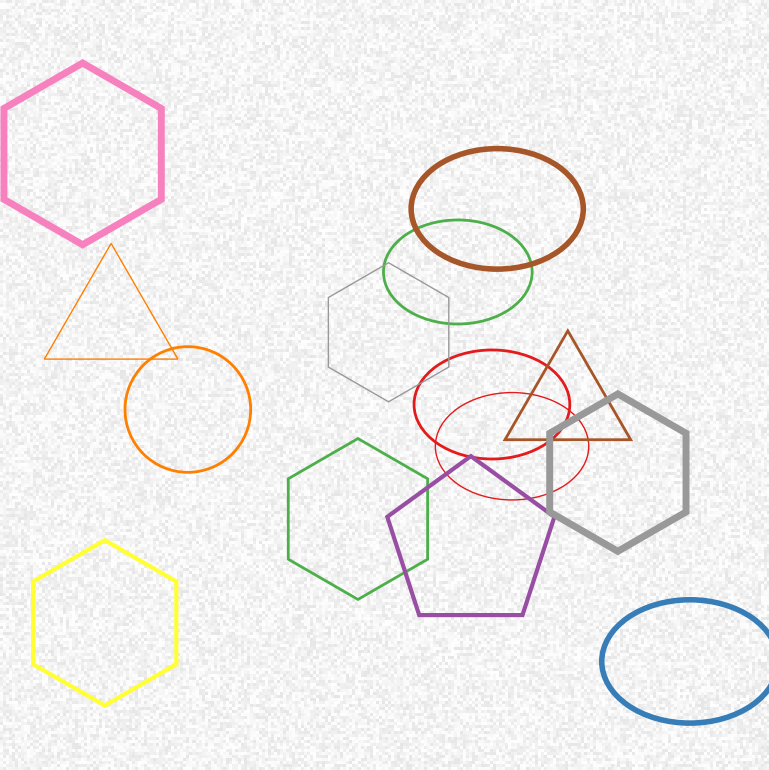[{"shape": "oval", "thickness": 1, "radius": 0.51, "center": [0.639, 0.475]}, {"shape": "oval", "thickness": 0.5, "radius": 0.5, "center": [0.665, 0.42]}, {"shape": "oval", "thickness": 2, "radius": 0.57, "center": [0.896, 0.141]}, {"shape": "hexagon", "thickness": 1, "radius": 0.52, "center": [0.465, 0.326]}, {"shape": "oval", "thickness": 1, "radius": 0.48, "center": [0.595, 0.647]}, {"shape": "pentagon", "thickness": 1.5, "radius": 0.57, "center": [0.611, 0.294]}, {"shape": "triangle", "thickness": 0.5, "radius": 0.5, "center": [0.144, 0.584]}, {"shape": "circle", "thickness": 1, "radius": 0.41, "center": [0.244, 0.468]}, {"shape": "hexagon", "thickness": 1.5, "radius": 0.54, "center": [0.136, 0.191]}, {"shape": "triangle", "thickness": 1, "radius": 0.47, "center": [0.737, 0.476]}, {"shape": "oval", "thickness": 2, "radius": 0.56, "center": [0.646, 0.729]}, {"shape": "hexagon", "thickness": 2.5, "radius": 0.59, "center": [0.107, 0.8]}, {"shape": "hexagon", "thickness": 0.5, "radius": 0.45, "center": [0.505, 0.568]}, {"shape": "hexagon", "thickness": 2.5, "radius": 0.51, "center": [0.802, 0.386]}]